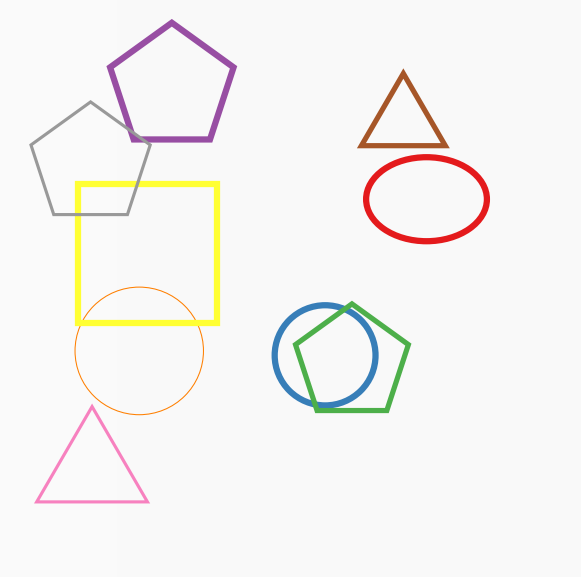[{"shape": "oval", "thickness": 3, "radius": 0.52, "center": [0.734, 0.654]}, {"shape": "circle", "thickness": 3, "radius": 0.43, "center": [0.559, 0.384]}, {"shape": "pentagon", "thickness": 2.5, "radius": 0.51, "center": [0.606, 0.371]}, {"shape": "pentagon", "thickness": 3, "radius": 0.56, "center": [0.296, 0.848]}, {"shape": "circle", "thickness": 0.5, "radius": 0.55, "center": [0.24, 0.391]}, {"shape": "square", "thickness": 3, "radius": 0.6, "center": [0.254, 0.56]}, {"shape": "triangle", "thickness": 2.5, "radius": 0.42, "center": [0.694, 0.789]}, {"shape": "triangle", "thickness": 1.5, "radius": 0.55, "center": [0.158, 0.185]}, {"shape": "pentagon", "thickness": 1.5, "radius": 0.54, "center": [0.156, 0.715]}]